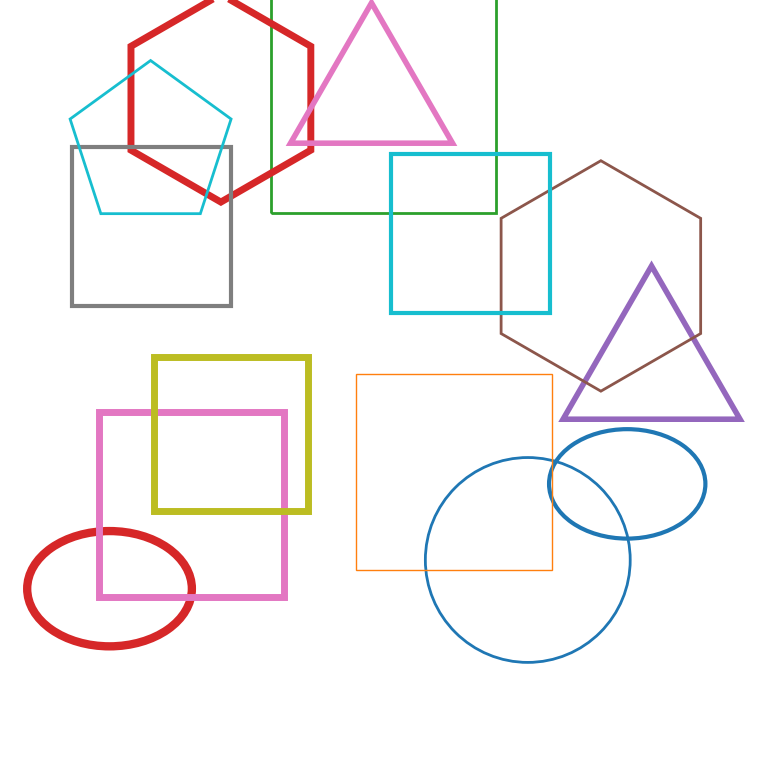[{"shape": "oval", "thickness": 1.5, "radius": 0.51, "center": [0.815, 0.372]}, {"shape": "circle", "thickness": 1, "radius": 0.67, "center": [0.685, 0.273]}, {"shape": "square", "thickness": 0.5, "radius": 0.64, "center": [0.59, 0.387]}, {"shape": "square", "thickness": 1, "radius": 0.73, "center": [0.498, 0.869]}, {"shape": "hexagon", "thickness": 2.5, "radius": 0.67, "center": [0.287, 0.872]}, {"shape": "oval", "thickness": 3, "radius": 0.53, "center": [0.142, 0.235]}, {"shape": "triangle", "thickness": 2, "radius": 0.66, "center": [0.846, 0.522]}, {"shape": "hexagon", "thickness": 1, "radius": 0.75, "center": [0.78, 0.642]}, {"shape": "triangle", "thickness": 2, "radius": 0.61, "center": [0.482, 0.875]}, {"shape": "square", "thickness": 2.5, "radius": 0.6, "center": [0.248, 0.344]}, {"shape": "square", "thickness": 1.5, "radius": 0.52, "center": [0.197, 0.705]}, {"shape": "square", "thickness": 2.5, "radius": 0.5, "center": [0.299, 0.436]}, {"shape": "square", "thickness": 1.5, "radius": 0.52, "center": [0.611, 0.697]}, {"shape": "pentagon", "thickness": 1, "radius": 0.55, "center": [0.196, 0.811]}]